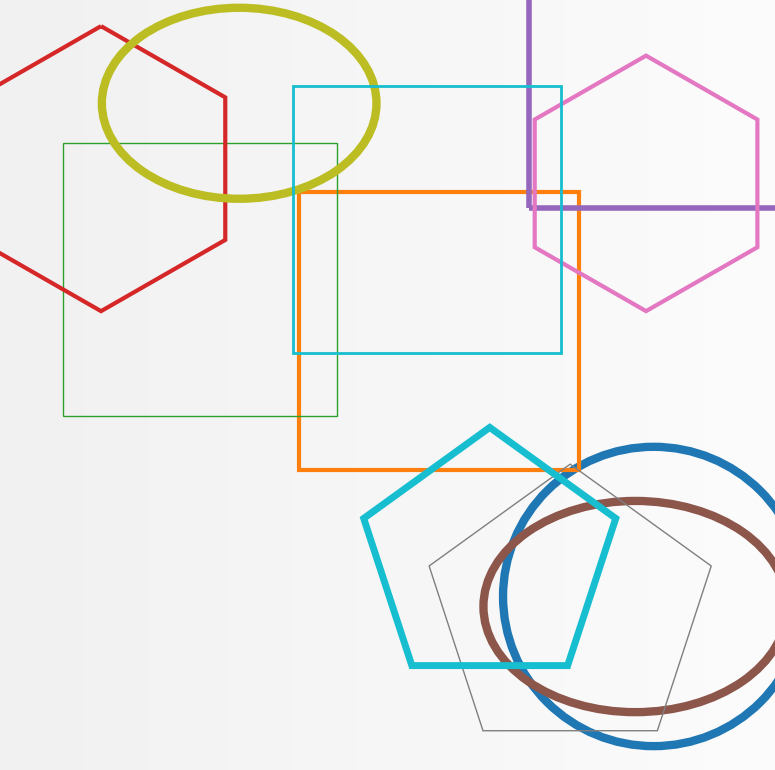[{"shape": "circle", "thickness": 3, "radius": 0.97, "center": [0.843, 0.225]}, {"shape": "square", "thickness": 1.5, "radius": 0.9, "center": [0.566, 0.57]}, {"shape": "square", "thickness": 0.5, "radius": 0.89, "center": [0.258, 0.637]}, {"shape": "hexagon", "thickness": 1.5, "radius": 0.93, "center": [0.13, 0.781]}, {"shape": "square", "thickness": 2, "radius": 0.83, "center": [0.848, 0.895]}, {"shape": "oval", "thickness": 3, "radius": 0.98, "center": [0.82, 0.212]}, {"shape": "hexagon", "thickness": 1.5, "radius": 0.83, "center": [0.834, 0.762]}, {"shape": "pentagon", "thickness": 0.5, "radius": 0.96, "center": [0.736, 0.206]}, {"shape": "oval", "thickness": 3, "radius": 0.89, "center": [0.309, 0.866]}, {"shape": "square", "thickness": 1, "radius": 0.87, "center": [0.551, 0.715]}, {"shape": "pentagon", "thickness": 2.5, "radius": 0.85, "center": [0.632, 0.274]}]